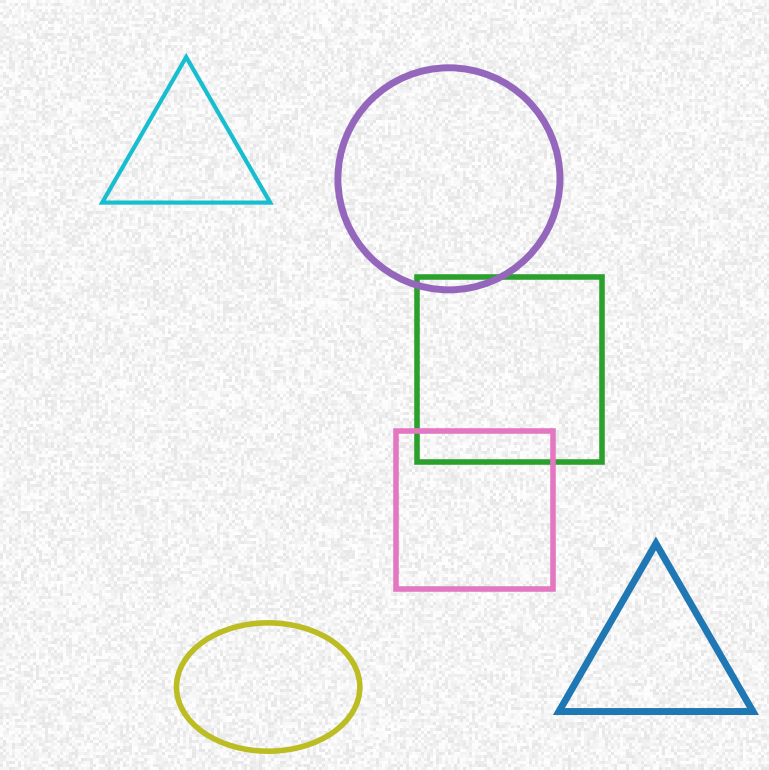[{"shape": "triangle", "thickness": 2.5, "radius": 0.73, "center": [0.852, 0.149]}, {"shape": "square", "thickness": 2, "radius": 0.6, "center": [0.662, 0.52]}, {"shape": "circle", "thickness": 2.5, "radius": 0.72, "center": [0.583, 0.768]}, {"shape": "square", "thickness": 2, "radius": 0.51, "center": [0.616, 0.338]}, {"shape": "oval", "thickness": 2, "radius": 0.6, "center": [0.348, 0.108]}, {"shape": "triangle", "thickness": 1.5, "radius": 0.63, "center": [0.242, 0.8]}]